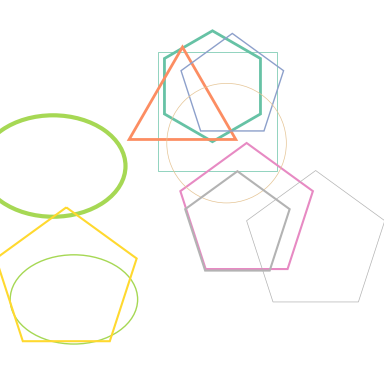[{"shape": "square", "thickness": 0.5, "radius": 0.77, "center": [0.566, 0.71]}, {"shape": "hexagon", "thickness": 2, "radius": 0.72, "center": [0.552, 0.776]}, {"shape": "triangle", "thickness": 2, "radius": 0.8, "center": [0.474, 0.718]}, {"shape": "pentagon", "thickness": 1, "radius": 0.7, "center": [0.603, 0.773]}, {"shape": "pentagon", "thickness": 1.5, "radius": 0.9, "center": [0.641, 0.448]}, {"shape": "oval", "thickness": 3, "radius": 0.94, "center": [0.138, 0.569]}, {"shape": "oval", "thickness": 1, "radius": 0.83, "center": [0.192, 0.222]}, {"shape": "pentagon", "thickness": 1.5, "radius": 0.96, "center": [0.172, 0.269]}, {"shape": "circle", "thickness": 0.5, "radius": 0.78, "center": [0.588, 0.628]}, {"shape": "pentagon", "thickness": 0.5, "radius": 0.94, "center": [0.82, 0.368]}, {"shape": "pentagon", "thickness": 1.5, "radius": 0.71, "center": [0.617, 0.413]}]